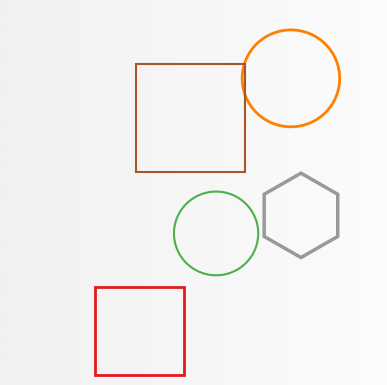[{"shape": "square", "thickness": 2, "radius": 0.57, "center": [0.361, 0.14]}, {"shape": "circle", "thickness": 1.5, "radius": 0.54, "center": [0.558, 0.394]}, {"shape": "circle", "thickness": 2, "radius": 0.63, "center": [0.751, 0.796]}, {"shape": "square", "thickness": 1.5, "radius": 0.71, "center": [0.492, 0.693]}, {"shape": "hexagon", "thickness": 2.5, "radius": 0.55, "center": [0.777, 0.441]}]